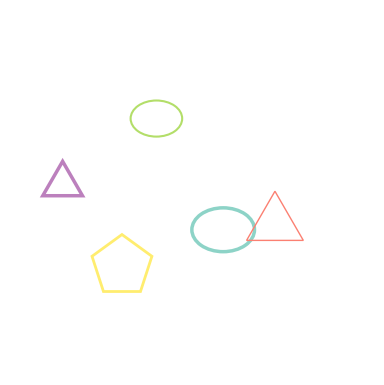[{"shape": "oval", "thickness": 2.5, "radius": 0.41, "center": [0.58, 0.403]}, {"shape": "triangle", "thickness": 1, "radius": 0.43, "center": [0.714, 0.418]}, {"shape": "oval", "thickness": 1.5, "radius": 0.33, "center": [0.406, 0.692]}, {"shape": "triangle", "thickness": 2.5, "radius": 0.3, "center": [0.163, 0.521]}, {"shape": "pentagon", "thickness": 2, "radius": 0.41, "center": [0.317, 0.309]}]